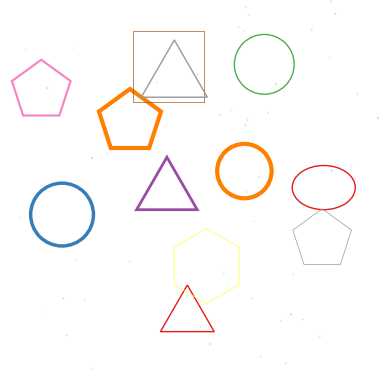[{"shape": "oval", "thickness": 1, "radius": 0.41, "center": [0.841, 0.513]}, {"shape": "triangle", "thickness": 1, "radius": 0.4, "center": [0.487, 0.179]}, {"shape": "circle", "thickness": 2.5, "radius": 0.41, "center": [0.161, 0.443]}, {"shape": "circle", "thickness": 1, "radius": 0.39, "center": [0.686, 0.833]}, {"shape": "triangle", "thickness": 2, "radius": 0.45, "center": [0.434, 0.501]}, {"shape": "pentagon", "thickness": 3, "radius": 0.42, "center": [0.338, 0.684]}, {"shape": "circle", "thickness": 3, "radius": 0.35, "center": [0.635, 0.556]}, {"shape": "hexagon", "thickness": 0.5, "radius": 0.49, "center": [0.537, 0.309]}, {"shape": "square", "thickness": 0.5, "radius": 0.46, "center": [0.438, 0.826]}, {"shape": "pentagon", "thickness": 1.5, "radius": 0.4, "center": [0.107, 0.765]}, {"shape": "pentagon", "thickness": 0.5, "radius": 0.4, "center": [0.837, 0.378]}, {"shape": "triangle", "thickness": 1, "radius": 0.5, "center": [0.453, 0.797]}]